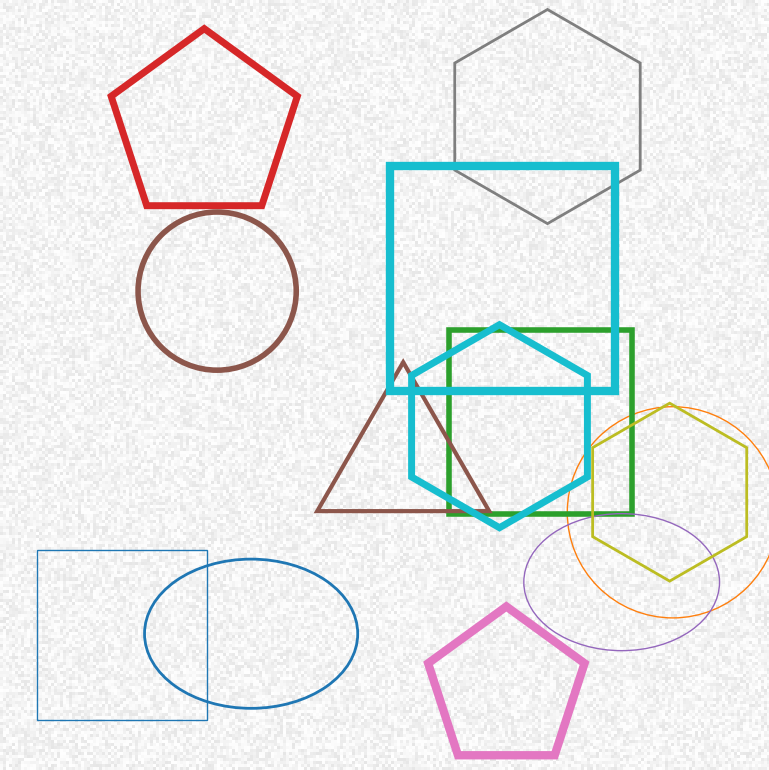[{"shape": "square", "thickness": 0.5, "radius": 0.55, "center": [0.158, 0.175]}, {"shape": "oval", "thickness": 1, "radius": 0.69, "center": [0.326, 0.177]}, {"shape": "circle", "thickness": 0.5, "radius": 0.69, "center": [0.874, 0.335]}, {"shape": "square", "thickness": 2, "radius": 0.6, "center": [0.702, 0.452]}, {"shape": "pentagon", "thickness": 2.5, "radius": 0.64, "center": [0.265, 0.836]}, {"shape": "oval", "thickness": 0.5, "radius": 0.64, "center": [0.807, 0.244]}, {"shape": "circle", "thickness": 2, "radius": 0.51, "center": [0.282, 0.622]}, {"shape": "triangle", "thickness": 1.5, "radius": 0.64, "center": [0.524, 0.401]}, {"shape": "pentagon", "thickness": 3, "radius": 0.53, "center": [0.658, 0.106]}, {"shape": "hexagon", "thickness": 1, "radius": 0.7, "center": [0.711, 0.849]}, {"shape": "hexagon", "thickness": 1, "radius": 0.58, "center": [0.87, 0.361]}, {"shape": "hexagon", "thickness": 2.5, "radius": 0.66, "center": [0.649, 0.446]}, {"shape": "square", "thickness": 3, "radius": 0.73, "center": [0.653, 0.639]}]